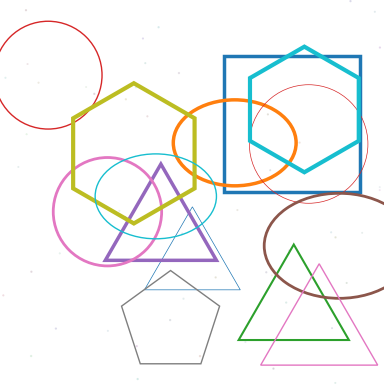[{"shape": "square", "thickness": 2.5, "radius": 0.88, "center": [0.759, 0.678]}, {"shape": "triangle", "thickness": 0.5, "radius": 0.72, "center": [0.5, 0.319]}, {"shape": "oval", "thickness": 2.5, "radius": 0.8, "center": [0.61, 0.629]}, {"shape": "triangle", "thickness": 1.5, "radius": 0.83, "center": [0.763, 0.2]}, {"shape": "circle", "thickness": 0.5, "radius": 0.77, "center": [0.802, 0.626]}, {"shape": "circle", "thickness": 1, "radius": 0.7, "center": [0.125, 0.805]}, {"shape": "triangle", "thickness": 2.5, "radius": 0.83, "center": [0.418, 0.407]}, {"shape": "oval", "thickness": 2, "radius": 0.97, "center": [0.881, 0.362]}, {"shape": "triangle", "thickness": 1, "radius": 0.88, "center": [0.829, 0.139]}, {"shape": "circle", "thickness": 2, "radius": 0.7, "center": [0.279, 0.45]}, {"shape": "pentagon", "thickness": 1, "radius": 0.67, "center": [0.443, 0.163]}, {"shape": "hexagon", "thickness": 3, "radius": 0.91, "center": [0.348, 0.602]}, {"shape": "oval", "thickness": 1, "radius": 0.79, "center": [0.405, 0.49]}, {"shape": "hexagon", "thickness": 3, "radius": 0.82, "center": [0.791, 0.716]}]